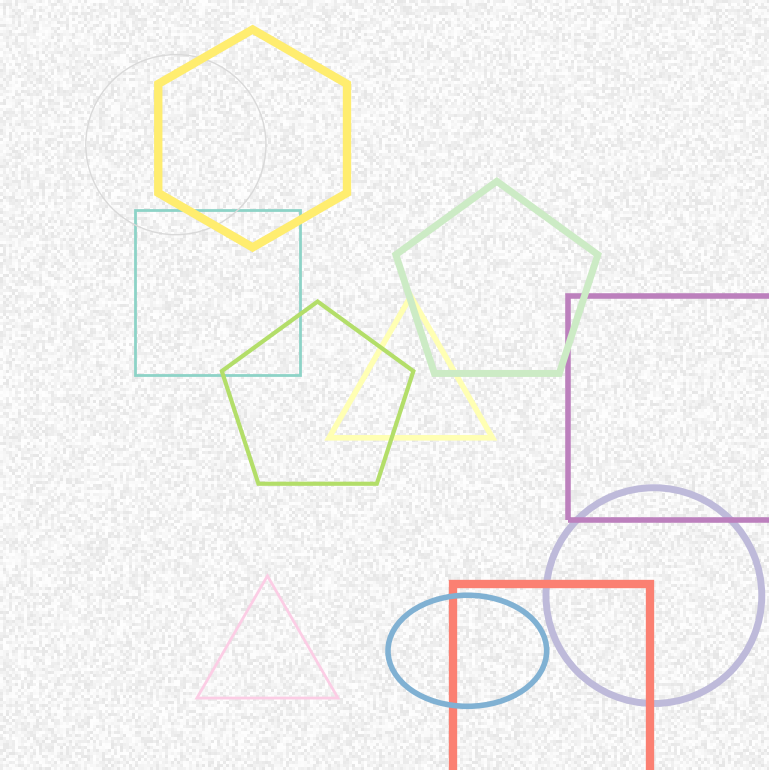[{"shape": "square", "thickness": 1, "radius": 0.54, "center": [0.282, 0.62]}, {"shape": "triangle", "thickness": 2, "radius": 0.61, "center": [0.533, 0.493]}, {"shape": "circle", "thickness": 2.5, "radius": 0.7, "center": [0.849, 0.226]}, {"shape": "square", "thickness": 3, "radius": 0.64, "center": [0.716, 0.114]}, {"shape": "oval", "thickness": 2, "radius": 0.52, "center": [0.607, 0.155]}, {"shape": "pentagon", "thickness": 1.5, "radius": 0.65, "center": [0.412, 0.478]}, {"shape": "triangle", "thickness": 1, "radius": 0.53, "center": [0.347, 0.146]}, {"shape": "circle", "thickness": 0.5, "radius": 0.58, "center": [0.228, 0.812]}, {"shape": "square", "thickness": 2, "radius": 0.73, "center": [0.883, 0.47]}, {"shape": "pentagon", "thickness": 2.5, "radius": 0.69, "center": [0.645, 0.627]}, {"shape": "hexagon", "thickness": 3, "radius": 0.71, "center": [0.328, 0.82]}]